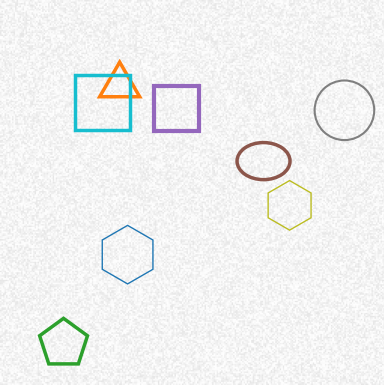[{"shape": "hexagon", "thickness": 1, "radius": 0.38, "center": [0.331, 0.339]}, {"shape": "triangle", "thickness": 2.5, "radius": 0.3, "center": [0.311, 0.779]}, {"shape": "pentagon", "thickness": 2.5, "radius": 0.33, "center": [0.165, 0.108]}, {"shape": "square", "thickness": 3, "radius": 0.29, "center": [0.459, 0.718]}, {"shape": "oval", "thickness": 2.5, "radius": 0.34, "center": [0.684, 0.582]}, {"shape": "circle", "thickness": 1.5, "radius": 0.39, "center": [0.895, 0.714]}, {"shape": "hexagon", "thickness": 1, "radius": 0.32, "center": [0.752, 0.467]}, {"shape": "square", "thickness": 2.5, "radius": 0.36, "center": [0.266, 0.733]}]